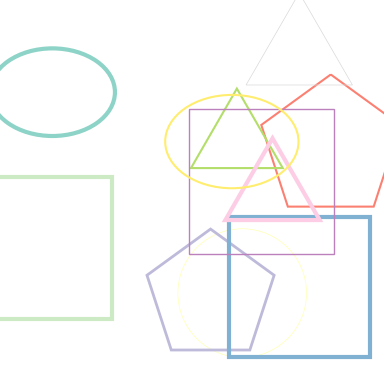[{"shape": "oval", "thickness": 3, "radius": 0.81, "center": [0.136, 0.761]}, {"shape": "circle", "thickness": 0.5, "radius": 0.84, "center": [0.629, 0.239]}, {"shape": "pentagon", "thickness": 2, "radius": 0.87, "center": [0.547, 0.231]}, {"shape": "pentagon", "thickness": 1.5, "radius": 0.95, "center": [0.859, 0.617]}, {"shape": "square", "thickness": 3, "radius": 0.91, "center": [0.779, 0.254]}, {"shape": "triangle", "thickness": 1.5, "radius": 0.69, "center": [0.615, 0.632]}, {"shape": "triangle", "thickness": 3, "radius": 0.71, "center": [0.708, 0.499]}, {"shape": "triangle", "thickness": 0.5, "radius": 0.8, "center": [0.777, 0.859]}, {"shape": "square", "thickness": 1, "radius": 0.94, "center": [0.678, 0.529]}, {"shape": "square", "thickness": 3, "radius": 0.92, "center": [0.107, 0.355]}, {"shape": "oval", "thickness": 1.5, "radius": 0.87, "center": [0.602, 0.632]}]